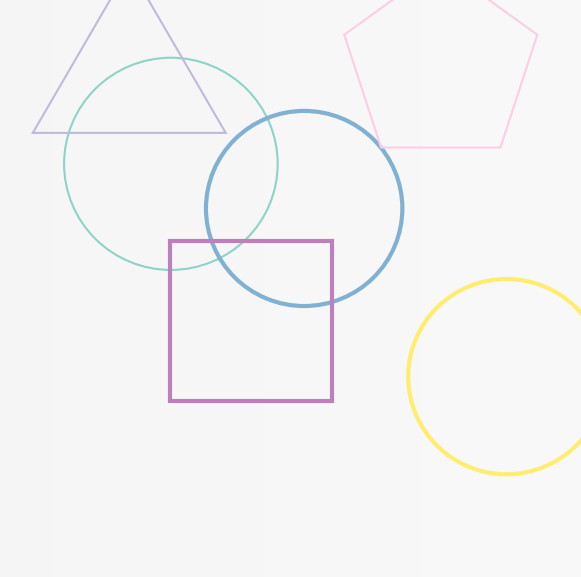[{"shape": "circle", "thickness": 1, "radius": 0.92, "center": [0.294, 0.715]}, {"shape": "triangle", "thickness": 1, "radius": 0.96, "center": [0.222, 0.865]}, {"shape": "circle", "thickness": 2, "radius": 0.84, "center": [0.523, 0.638]}, {"shape": "pentagon", "thickness": 1, "radius": 0.87, "center": [0.758, 0.885]}, {"shape": "square", "thickness": 2, "radius": 0.7, "center": [0.432, 0.443]}, {"shape": "circle", "thickness": 2, "radius": 0.85, "center": [0.871, 0.347]}]